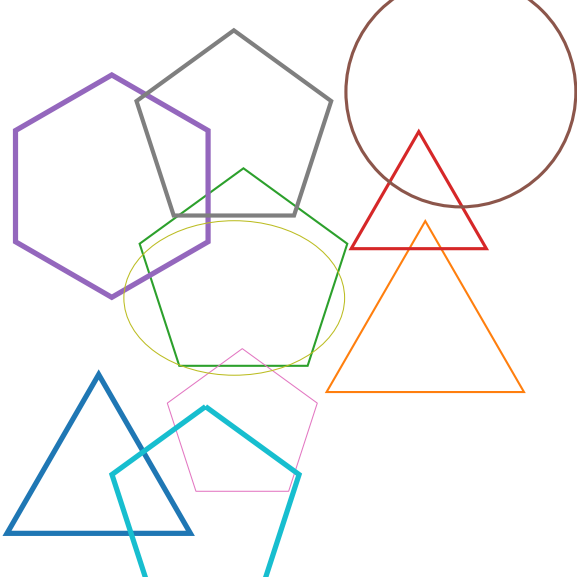[{"shape": "triangle", "thickness": 2.5, "radius": 0.92, "center": [0.171, 0.167]}, {"shape": "triangle", "thickness": 1, "radius": 0.99, "center": [0.736, 0.419]}, {"shape": "pentagon", "thickness": 1, "radius": 0.95, "center": [0.422, 0.519]}, {"shape": "triangle", "thickness": 1.5, "radius": 0.68, "center": [0.725, 0.636]}, {"shape": "hexagon", "thickness": 2.5, "radius": 0.96, "center": [0.194, 0.677]}, {"shape": "circle", "thickness": 1.5, "radius": 1.0, "center": [0.798, 0.84]}, {"shape": "pentagon", "thickness": 0.5, "radius": 0.68, "center": [0.42, 0.259]}, {"shape": "pentagon", "thickness": 2, "radius": 0.89, "center": [0.405, 0.769]}, {"shape": "oval", "thickness": 0.5, "radius": 0.96, "center": [0.406, 0.483]}, {"shape": "pentagon", "thickness": 2.5, "radius": 0.85, "center": [0.356, 0.125]}]